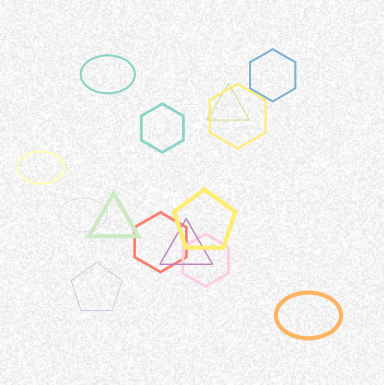[{"shape": "hexagon", "thickness": 2, "radius": 0.32, "center": [0.422, 0.667]}, {"shape": "oval", "thickness": 1.5, "radius": 0.35, "center": [0.28, 0.807]}, {"shape": "oval", "thickness": 1.5, "radius": 0.3, "center": [0.107, 0.565]}, {"shape": "pentagon", "thickness": 0.5, "radius": 0.35, "center": [0.251, 0.25]}, {"shape": "hexagon", "thickness": 2, "radius": 0.39, "center": [0.417, 0.371]}, {"shape": "hexagon", "thickness": 1.5, "radius": 0.34, "center": [0.708, 0.804]}, {"shape": "oval", "thickness": 3, "radius": 0.42, "center": [0.801, 0.181]}, {"shape": "triangle", "thickness": 0.5, "radius": 0.32, "center": [0.593, 0.72]}, {"shape": "hexagon", "thickness": 2, "radius": 0.34, "center": [0.534, 0.324]}, {"shape": "oval", "thickness": 0.5, "radius": 0.31, "center": [0.215, 0.442]}, {"shape": "triangle", "thickness": 1, "radius": 0.39, "center": [0.484, 0.353]}, {"shape": "triangle", "thickness": 3, "radius": 0.37, "center": [0.295, 0.423]}, {"shape": "pentagon", "thickness": 3, "radius": 0.42, "center": [0.531, 0.424]}, {"shape": "hexagon", "thickness": 1.5, "radius": 0.42, "center": [0.617, 0.698]}]